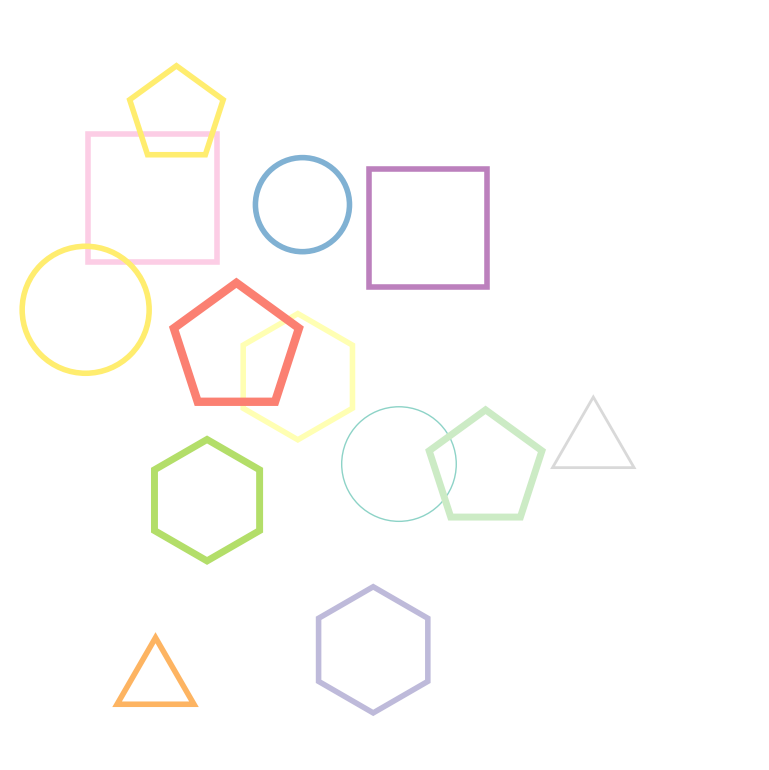[{"shape": "circle", "thickness": 0.5, "radius": 0.37, "center": [0.518, 0.397]}, {"shape": "hexagon", "thickness": 2, "radius": 0.41, "center": [0.387, 0.511]}, {"shape": "hexagon", "thickness": 2, "radius": 0.41, "center": [0.485, 0.156]}, {"shape": "pentagon", "thickness": 3, "radius": 0.43, "center": [0.307, 0.547]}, {"shape": "circle", "thickness": 2, "radius": 0.31, "center": [0.393, 0.734]}, {"shape": "triangle", "thickness": 2, "radius": 0.29, "center": [0.202, 0.114]}, {"shape": "hexagon", "thickness": 2.5, "radius": 0.39, "center": [0.269, 0.35]}, {"shape": "square", "thickness": 2, "radius": 0.42, "center": [0.198, 0.743]}, {"shape": "triangle", "thickness": 1, "radius": 0.31, "center": [0.771, 0.423]}, {"shape": "square", "thickness": 2, "radius": 0.38, "center": [0.556, 0.704]}, {"shape": "pentagon", "thickness": 2.5, "radius": 0.38, "center": [0.631, 0.391]}, {"shape": "circle", "thickness": 2, "radius": 0.41, "center": [0.111, 0.598]}, {"shape": "pentagon", "thickness": 2, "radius": 0.32, "center": [0.229, 0.851]}]